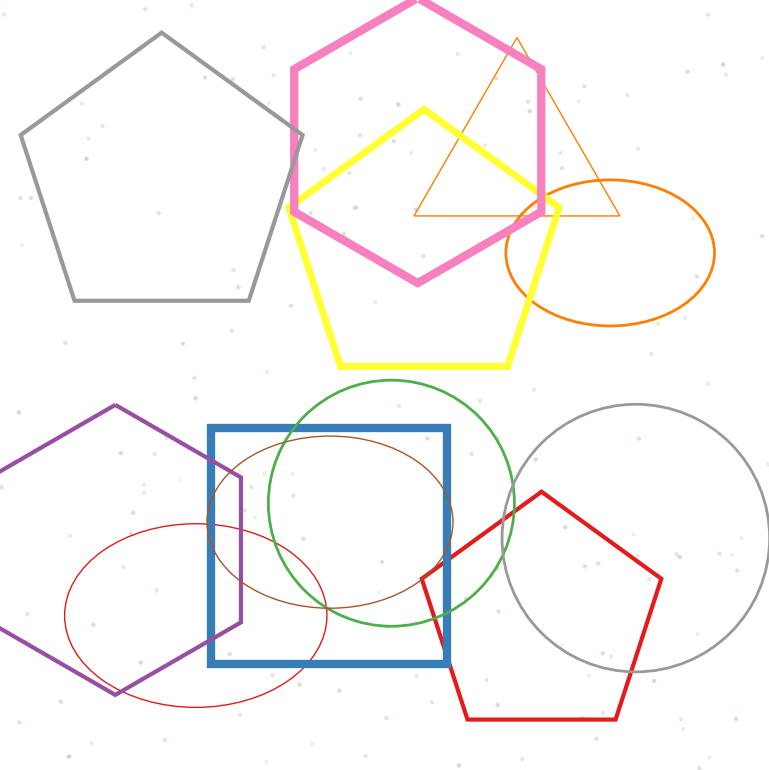[{"shape": "pentagon", "thickness": 1.5, "radius": 0.82, "center": [0.703, 0.198]}, {"shape": "oval", "thickness": 0.5, "radius": 0.85, "center": [0.254, 0.201]}, {"shape": "square", "thickness": 3, "radius": 0.77, "center": [0.427, 0.291]}, {"shape": "circle", "thickness": 1, "radius": 0.8, "center": [0.508, 0.346]}, {"shape": "hexagon", "thickness": 1.5, "radius": 0.94, "center": [0.15, 0.286]}, {"shape": "triangle", "thickness": 0.5, "radius": 0.77, "center": [0.671, 0.797]}, {"shape": "oval", "thickness": 1, "radius": 0.68, "center": [0.792, 0.672]}, {"shape": "pentagon", "thickness": 2.5, "radius": 0.92, "center": [0.551, 0.673]}, {"shape": "oval", "thickness": 0.5, "radius": 0.8, "center": [0.429, 0.322]}, {"shape": "hexagon", "thickness": 3, "radius": 0.93, "center": [0.543, 0.818]}, {"shape": "circle", "thickness": 1, "radius": 0.87, "center": [0.826, 0.301]}, {"shape": "pentagon", "thickness": 1.5, "radius": 0.96, "center": [0.21, 0.765]}]